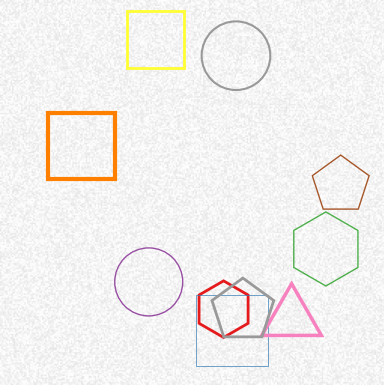[{"shape": "hexagon", "thickness": 2, "radius": 0.37, "center": [0.581, 0.197]}, {"shape": "square", "thickness": 0.5, "radius": 0.47, "center": [0.602, 0.142]}, {"shape": "hexagon", "thickness": 1, "radius": 0.48, "center": [0.846, 0.353]}, {"shape": "circle", "thickness": 1, "radius": 0.44, "center": [0.386, 0.268]}, {"shape": "square", "thickness": 3, "radius": 0.43, "center": [0.211, 0.621]}, {"shape": "square", "thickness": 2, "radius": 0.37, "center": [0.404, 0.897]}, {"shape": "pentagon", "thickness": 1, "radius": 0.39, "center": [0.885, 0.52]}, {"shape": "triangle", "thickness": 2.5, "radius": 0.45, "center": [0.757, 0.173]}, {"shape": "circle", "thickness": 1.5, "radius": 0.45, "center": [0.613, 0.855]}, {"shape": "pentagon", "thickness": 2, "radius": 0.42, "center": [0.631, 0.193]}]